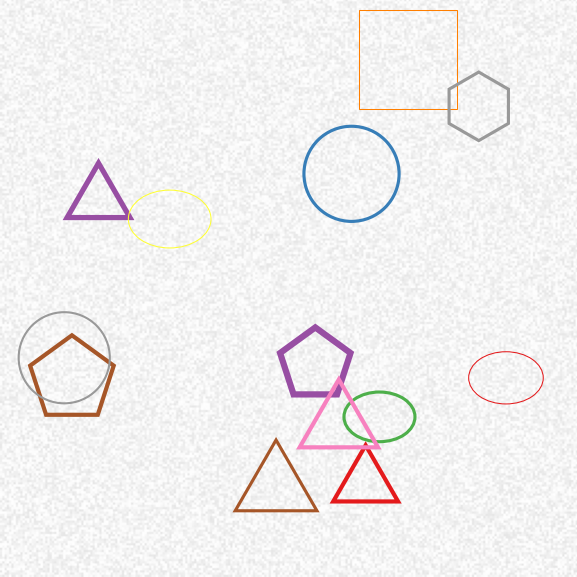[{"shape": "triangle", "thickness": 2, "radius": 0.32, "center": [0.633, 0.163]}, {"shape": "oval", "thickness": 0.5, "radius": 0.32, "center": [0.876, 0.345]}, {"shape": "circle", "thickness": 1.5, "radius": 0.41, "center": [0.609, 0.698]}, {"shape": "oval", "thickness": 1.5, "radius": 0.31, "center": [0.657, 0.277]}, {"shape": "pentagon", "thickness": 3, "radius": 0.32, "center": [0.546, 0.368]}, {"shape": "triangle", "thickness": 2.5, "radius": 0.31, "center": [0.171, 0.654]}, {"shape": "square", "thickness": 0.5, "radius": 0.43, "center": [0.706, 0.896]}, {"shape": "oval", "thickness": 0.5, "radius": 0.36, "center": [0.294, 0.62]}, {"shape": "triangle", "thickness": 1.5, "radius": 0.41, "center": [0.478, 0.156]}, {"shape": "pentagon", "thickness": 2, "radius": 0.38, "center": [0.125, 0.342]}, {"shape": "triangle", "thickness": 2, "radius": 0.39, "center": [0.587, 0.264]}, {"shape": "circle", "thickness": 1, "radius": 0.39, "center": [0.111, 0.38]}, {"shape": "hexagon", "thickness": 1.5, "radius": 0.3, "center": [0.829, 0.815]}]